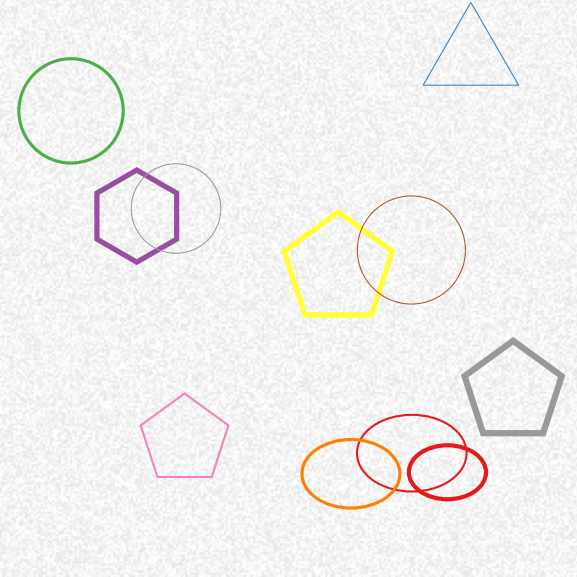[{"shape": "oval", "thickness": 2, "radius": 0.33, "center": [0.775, 0.181]}, {"shape": "oval", "thickness": 1, "radius": 0.47, "center": [0.713, 0.214]}, {"shape": "triangle", "thickness": 0.5, "radius": 0.48, "center": [0.815, 0.899]}, {"shape": "circle", "thickness": 1.5, "radius": 0.45, "center": [0.123, 0.807]}, {"shape": "hexagon", "thickness": 2.5, "radius": 0.4, "center": [0.237, 0.625]}, {"shape": "oval", "thickness": 1.5, "radius": 0.42, "center": [0.608, 0.179]}, {"shape": "pentagon", "thickness": 2.5, "radius": 0.49, "center": [0.586, 0.534]}, {"shape": "circle", "thickness": 0.5, "radius": 0.47, "center": [0.712, 0.566]}, {"shape": "pentagon", "thickness": 1, "radius": 0.4, "center": [0.32, 0.238]}, {"shape": "pentagon", "thickness": 3, "radius": 0.44, "center": [0.889, 0.321]}, {"shape": "circle", "thickness": 0.5, "radius": 0.39, "center": [0.305, 0.638]}]